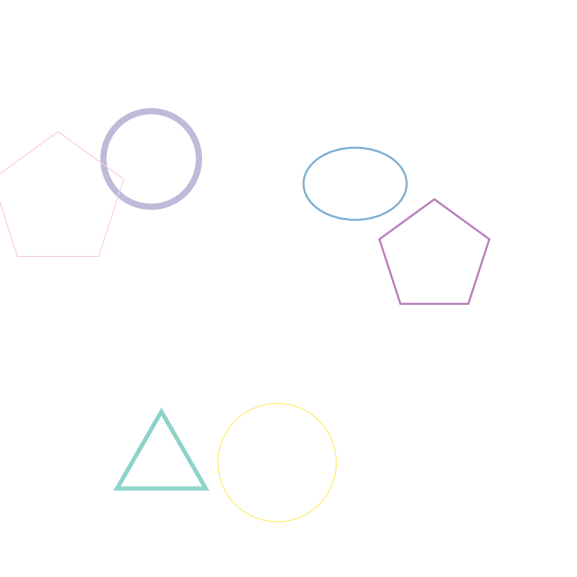[{"shape": "triangle", "thickness": 2, "radius": 0.44, "center": [0.279, 0.198]}, {"shape": "circle", "thickness": 3, "radius": 0.41, "center": [0.262, 0.724]}, {"shape": "oval", "thickness": 1, "radius": 0.45, "center": [0.615, 0.681]}, {"shape": "pentagon", "thickness": 0.5, "radius": 0.6, "center": [0.101, 0.652]}, {"shape": "pentagon", "thickness": 1, "radius": 0.5, "center": [0.752, 0.554]}, {"shape": "circle", "thickness": 0.5, "radius": 0.51, "center": [0.48, 0.198]}]